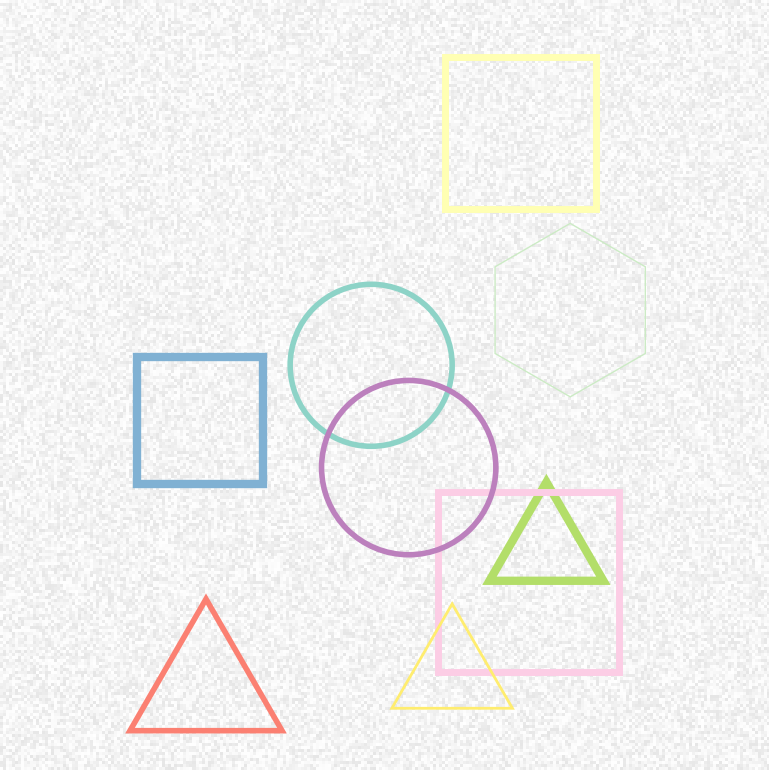[{"shape": "circle", "thickness": 2, "radius": 0.53, "center": [0.482, 0.526]}, {"shape": "square", "thickness": 2.5, "radius": 0.49, "center": [0.676, 0.827]}, {"shape": "triangle", "thickness": 2, "radius": 0.57, "center": [0.268, 0.108]}, {"shape": "square", "thickness": 3, "radius": 0.41, "center": [0.26, 0.454]}, {"shape": "triangle", "thickness": 3, "radius": 0.43, "center": [0.71, 0.288]}, {"shape": "square", "thickness": 2.5, "radius": 0.59, "center": [0.686, 0.244]}, {"shape": "circle", "thickness": 2, "radius": 0.57, "center": [0.531, 0.393]}, {"shape": "hexagon", "thickness": 0.5, "radius": 0.56, "center": [0.741, 0.597]}, {"shape": "triangle", "thickness": 1, "radius": 0.45, "center": [0.587, 0.125]}]